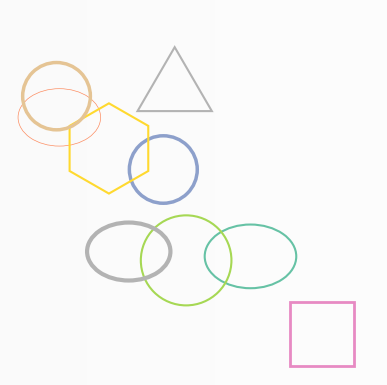[{"shape": "oval", "thickness": 1.5, "radius": 0.59, "center": [0.646, 0.334]}, {"shape": "oval", "thickness": 0.5, "radius": 0.53, "center": [0.153, 0.695]}, {"shape": "circle", "thickness": 2.5, "radius": 0.44, "center": [0.421, 0.56]}, {"shape": "square", "thickness": 2, "radius": 0.42, "center": [0.831, 0.132]}, {"shape": "circle", "thickness": 1.5, "radius": 0.58, "center": [0.48, 0.324]}, {"shape": "hexagon", "thickness": 1.5, "radius": 0.59, "center": [0.281, 0.614]}, {"shape": "circle", "thickness": 2.5, "radius": 0.44, "center": [0.146, 0.75]}, {"shape": "oval", "thickness": 3, "radius": 0.54, "center": [0.332, 0.347]}, {"shape": "triangle", "thickness": 1.5, "radius": 0.55, "center": [0.451, 0.767]}]